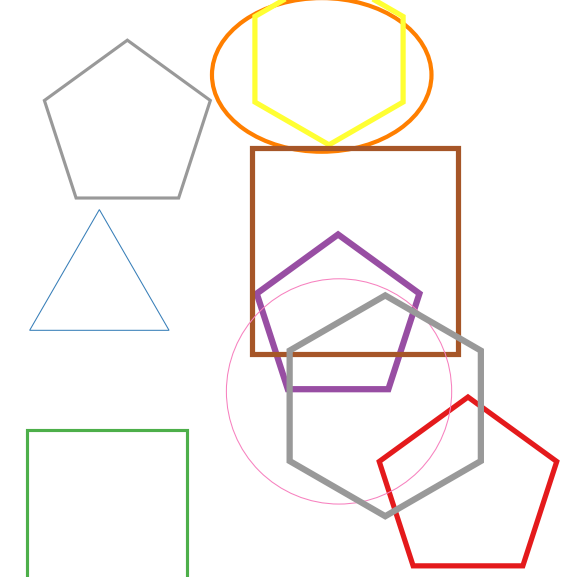[{"shape": "pentagon", "thickness": 2.5, "radius": 0.81, "center": [0.81, 0.15]}, {"shape": "triangle", "thickness": 0.5, "radius": 0.7, "center": [0.172, 0.497]}, {"shape": "square", "thickness": 1.5, "radius": 0.69, "center": [0.186, 0.115]}, {"shape": "pentagon", "thickness": 3, "radius": 0.74, "center": [0.585, 0.445]}, {"shape": "oval", "thickness": 2, "radius": 0.95, "center": [0.557, 0.869]}, {"shape": "hexagon", "thickness": 2.5, "radius": 0.74, "center": [0.57, 0.896]}, {"shape": "square", "thickness": 2.5, "radius": 0.89, "center": [0.614, 0.564]}, {"shape": "circle", "thickness": 0.5, "radius": 0.98, "center": [0.587, 0.321]}, {"shape": "hexagon", "thickness": 3, "radius": 0.96, "center": [0.667, 0.296]}, {"shape": "pentagon", "thickness": 1.5, "radius": 0.76, "center": [0.221, 0.778]}]